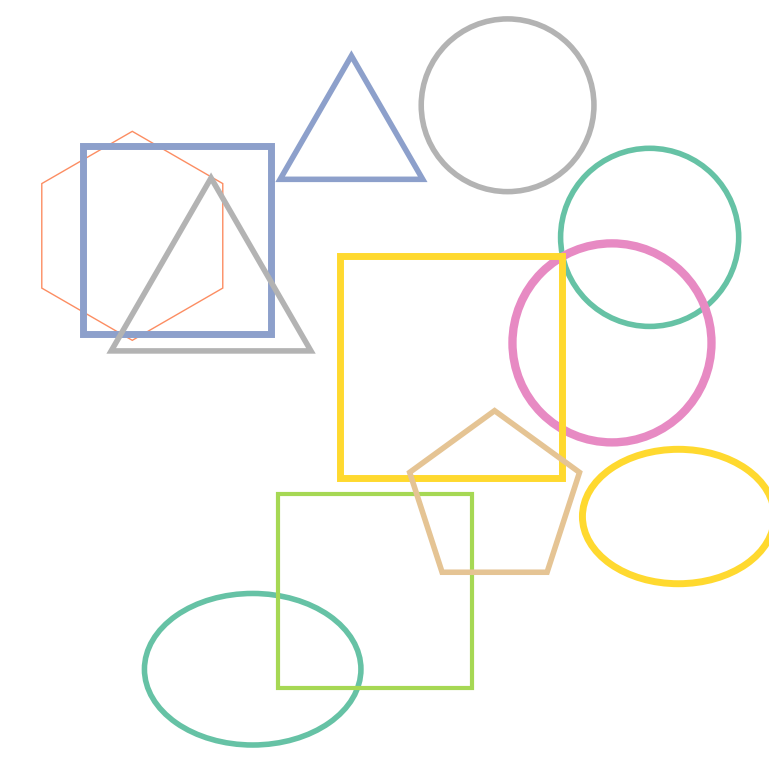[{"shape": "oval", "thickness": 2, "radius": 0.7, "center": [0.328, 0.131]}, {"shape": "circle", "thickness": 2, "radius": 0.58, "center": [0.844, 0.692]}, {"shape": "hexagon", "thickness": 0.5, "radius": 0.68, "center": [0.172, 0.694]}, {"shape": "triangle", "thickness": 2, "radius": 0.53, "center": [0.456, 0.821]}, {"shape": "square", "thickness": 2.5, "radius": 0.61, "center": [0.229, 0.688]}, {"shape": "circle", "thickness": 3, "radius": 0.65, "center": [0.795, 0.555]}, {"shape": "square", "thickness": 1.5, "radius": 0.63, "center": [0.487, 0.232]}, {"shape": "square", "thickness": 2.5, "radius": 0.72, "center": [0.586, 0.524]}, {"shape": "oval", "thickness": 2.5, "radius": 0.62, "center": [0.881, 0.329]}, {"shape": "pentagon", "thickness": 2, "radius": 0.58, "center": [0.642, 0.351]}, {"shape": "circle", "thickness": 2, "radius": 0.56, "center": [0.659, 0.863]}, {"shape": "triangle", "thickness": 2, "radius": 0.75, "center": [0.274, 0.619]}]